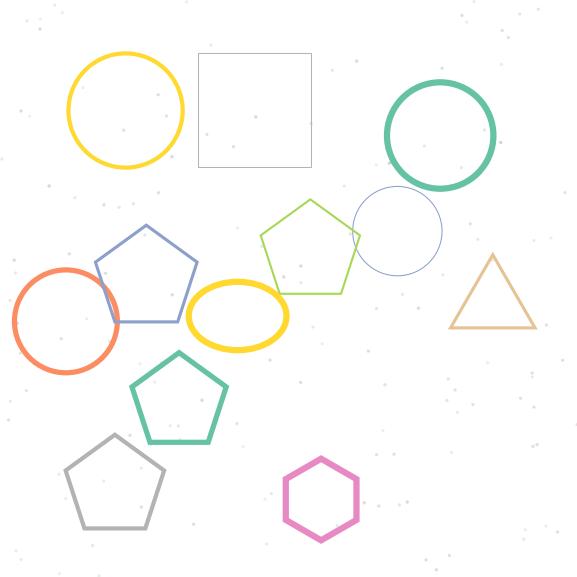[{"shape": "circle", "thickness": 3, "radius": 0.46, "center": [0.762, 0.764]}, {"shape": "pentagon", "thickness": 2.5, "radius": 0.43, "center": [0.31, 0.303]}, {"shape": "circle", "thickness": 2.5, "radius": 0.45, "center": [0.114, 0.443]}, {"shape": "circle", "thickness": 0.5, "radius": 0.39, "center": [0.688, 0.599]}, {"shape": "pentagon", "thickness": 1.5, "radius": 0.46, "center": [0.253, 0.517]}, {"shape": "hexagon", "thickness": 3, "radius": 0.35, "center": [0.556, 0.134]}, {"shape": "pentagon", "thickness": 1, "radius": 0.45, "center": [0.537, 0.564]}, {"shape": "circle", "thickness": 2, "radius": 0.49, "center": [0.217, 0.808]}, {"shape": "oval", "thickness": 3, "radius": 0.42, "center": [0.411, 0.452]}, {"shape": "triangle", "thickness": 1.5, "radius": 0.42, "center": [0.853, 0.474]}, {"shape": "square", "thickness": 0.5, "radius": 0.49, "center": [0.441, 0.809]}, {"shape": "pentagon", "thickness": 2, "radius": 0.45, "center": [0.199, 0.157]}]